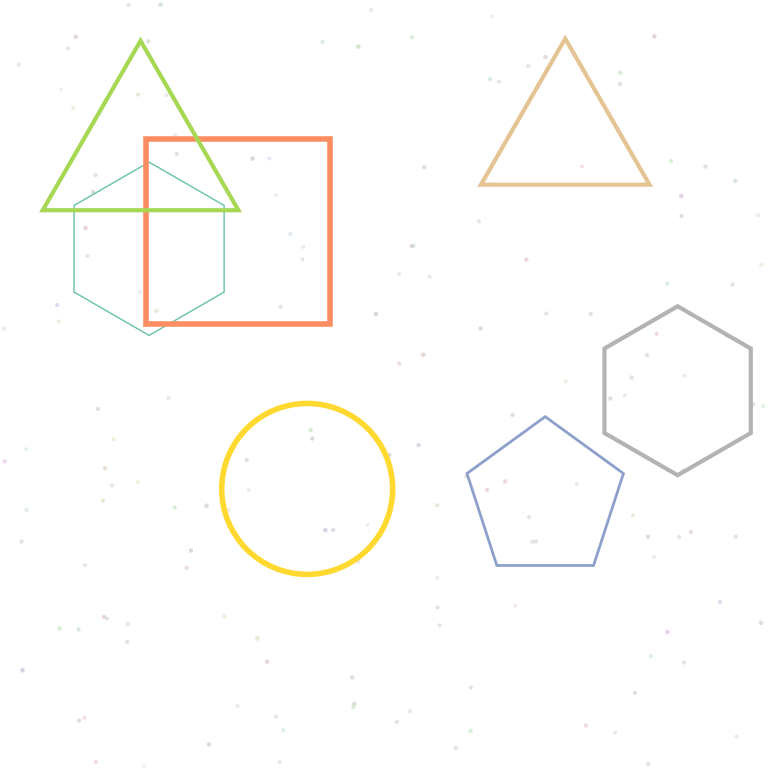[{"shape": "hexagon", "thickness": 0.5, "radius": 0.56, "center": [0.194, 0.677]}, {"shape": "square", "thickness": 2, "radius": 0.6, "center": [0.309, 0.7]}, {"shape": "pentagon", "thickness": 1, "radius": 0.53, "center": [0.708, 0.352]}, {"shape": "triangle", "thickness": 1.5, "radius": 0.73, "center": [0.183, 0.8]}, {"shape": "circle", "thickness": 2, "radius": 0.56, "center": [0.399, 0.365]}, {"shape": "triangle", "thickness": 1.5, "radius": 0.63, "center": [0.734, 0.823]}, {"shape": "hexagon", "thickness": 1.5, "radius": 0.55, "center": [0.88, 0.493]}]